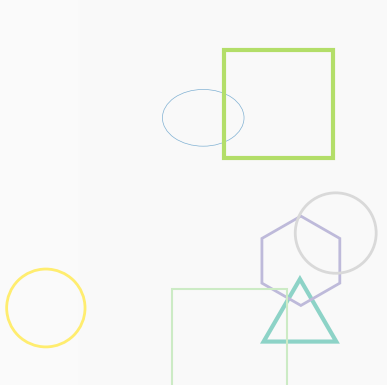[{"shape": "triangle", "thickness": 3, "radius": 0.54, "center": [0.774, 0.167]}, {"shape": "hexagon", "thickness": 2, "radius": 0.58, "center": [0.776, 0.323]}, {"shape": "oval", "thickness": 0.5, "radius": 0.53, "center": [0.524, 0.694]}, {"shape": "square", "thickness": 3, "radius": 0.7, "center": [0.719, 0.73]}, {"shape": "circle", "thickness": 2, "radius": 0.52, "center": [0.866, 0.395]}, {"shape": "square", "thickness": 1.5, "radius": 0.74, "center": [0.593, 0.103]}, {"shape": "circle", "thickness": 2, "radius": 0.51, "center": [0.118, 0.2]}]